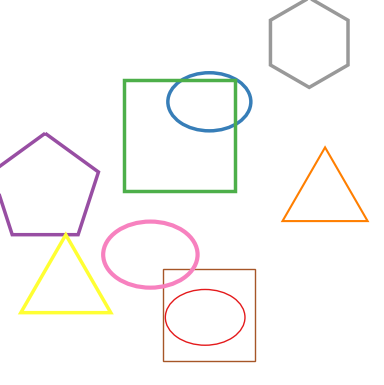[{"shape": "oval", "thickness": 1, "radius": 0.52, "center": [0.533, 0.176]}, {"shape": "oval", "thickness": 2.5, "radius": 0.54, "center": [0.544, 0.736]}, {"shape": "square", "thickness": 2.5, "radius": 0.72, "center": [0.466, 0.647]}, {"shape": "pentagon", "thickness": 2.5, "radius": 0.73, "center": [0.117, 0.508]}, {"shape": "triangle", "thickness": 1.5, "radius": 0.64, "center": [0.844, 0.49]}, {"shape": "triangle", "thickness": 2.5, "radius": 0.67, "center": [0.171, 0.255]}, {"shape": "square", "thickness": 1, "radius": 0.6, "center": [0.543, 0.183]}, {"shape": "oval", "thickness": 3, "radius": 0.61, "center": [0.391, 0.339]}, {"shape": "hexagon", "thickness": 2.5, "radius": 0.58, "center": [0.803, 0.889]}]